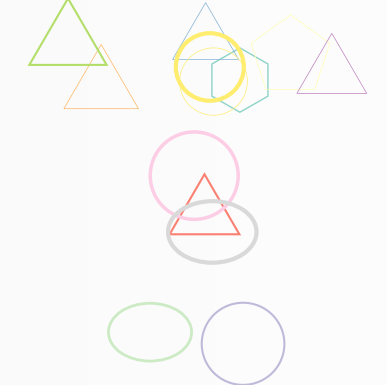[{"shape": "hexagon", "thickness": 1, "radius": 0.42, "center": [0.619, 0.792]}, {"shape": "pentagon", "thickness": 0.5, "radius": 0.54, "center": [0.75, 0.854]}, {"shape": "circle", "thickness": 1.5, "radius": 0.53, "center": [0.627, 0.107]}, {"shape": "triangle", "thickness": 1.5, "radius": 0.52, "center": [0.528, 0.443]}, {"shape": "triangle", "thickness": 0.5, "radius": 0.49, "center": [0.531, 0.895]}, {"shape": "triangle", "thickness": 0.5, "radius": 0.56, "center": [0.261, 0.773]}, {"shape": "triangle", "thickness": 1.5, "radius": 0.58, "center": [0.175, 0.889]}, {"shape": "circle", "thickness": 2.5, "radius": 0.57, "center": [0.501, 0.544]}, {"shape": "oval", "thickness": 3, "radius": 0.57, "center": [0.548, 0.398]}, {"shape": "triangle", "thickness": 0.5, "radius": 0.52, "center": [0.856, 0.809]}, {"shape": "oval", "thickness": 2, "radius": 0.54, "center": [0.387, 0.137]}, {"shape": "circle", "thickness": 3, "radius": 0.44, "center": [0.542, 0.826]}, {"shape": "circle", "thickness": 0.5, "radius": 0.44, "center": [0.551, 0.788]}]